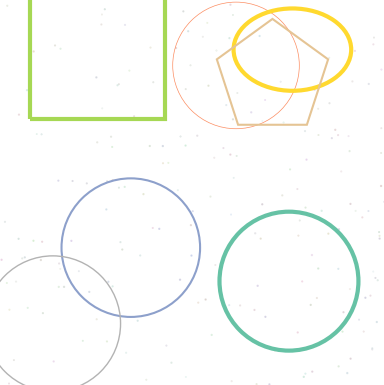[{"shape": "circle", "thickness": 3, "radius": 0.9, "center": [0.751, 0.27]}, {"shape": "circle", "thickness": 0.5, "radius": 0.82, "center": [0.613, 0.83]}, {"shape": "circle", "thickness": 1.5, "radius": 0.9, "center": [0.34, 0.357]}, {"shape": "square", "thickness": 3, "radius": 0.88, "center": [0.253, 0.866]}, {"shape": "oval", "thickness": 3, "radius": 0.76, "center": [0.759, 0.871]}, {"shape": "pentagon", "thickness": 1.5, "radius": 0.76, "center": [0.708, 0.799]}, {"shape": "circle", "thickness": 1, "radius": 0.88, "center": [0.137, 0.159]}]